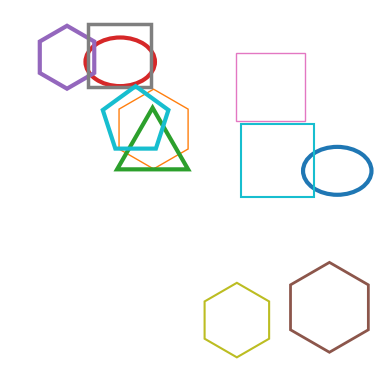[{"shape": "oval", "thickness": 3, "radius": 0.44, "center": [0.876, 0.556]}, {"shape": "hexagon", "thickness": 1, "radius": 0.52, "center": [0.399, 0.665]}, {"shape": "triangle", "thickness": 3, "radius": 0.53, "center": [0.396, 0.613]}, {"shape": "oval", "thickness": 3, "radius": 0.45, "center": [0.312, 0.839]}, {"shape": "hexagon", "thickness": 3, "radius": 0.41, "center": [0.174, 0.851]}, {"shape": "hexagon", "thickness": 2, "radius": 0.58, "center": [0.856, 0.202]}, {"shape": "square", "thickness": 1, "radius": 0.45, "center": [0.703, 0.774]}, {"shape": "square", "thickness": 2.5, "radius": 0.41, "center": [0.311, 0.856]}, {"shape": "hexagon", "thickness": 1.5, "radius": 0.48, "center": [0.615, 0.169]}, {"shape": "square", "thickness": 1.5, "radius": 0.47, "center": [0.721, 0.583]}, {"shape": "pentagon", "thickness": 3, "radius": 0.45, "center": [0.352, 0.687]}]